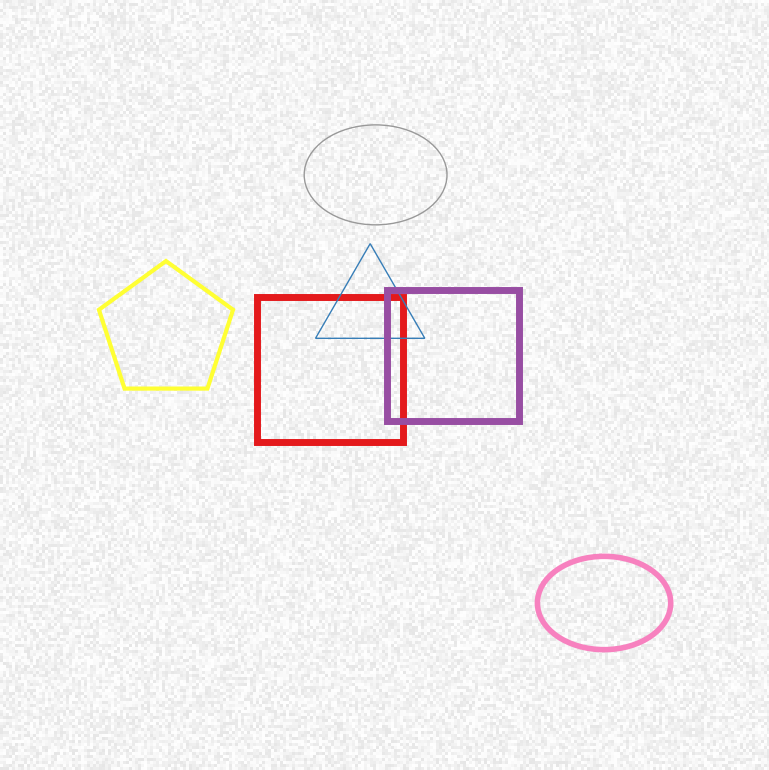[{"shape": "square", "thickness": 2.5, "radius": 0.47, "center": [0.429, 0.52]}, {"shape": "triangle", "thickness": 0.5, "radius": 0.41, "center": [0.481, 0.602]}, {"shape": "square", "thickness": 2.5, "radius": 0.43, "center": [0.588, 0.538]}, {"shape": "pentagon", "thickness": 1.5, "radius": 0.46, "center": [0.216, 0.569]}, {"shape": "oval", "thickness": 2, "radius": 0.43, "center": [0.784, 0.217]}, {"shape": "oval", "thickness": 0.5, "radius": 0.46, "center": [0.488, 0.773]}]